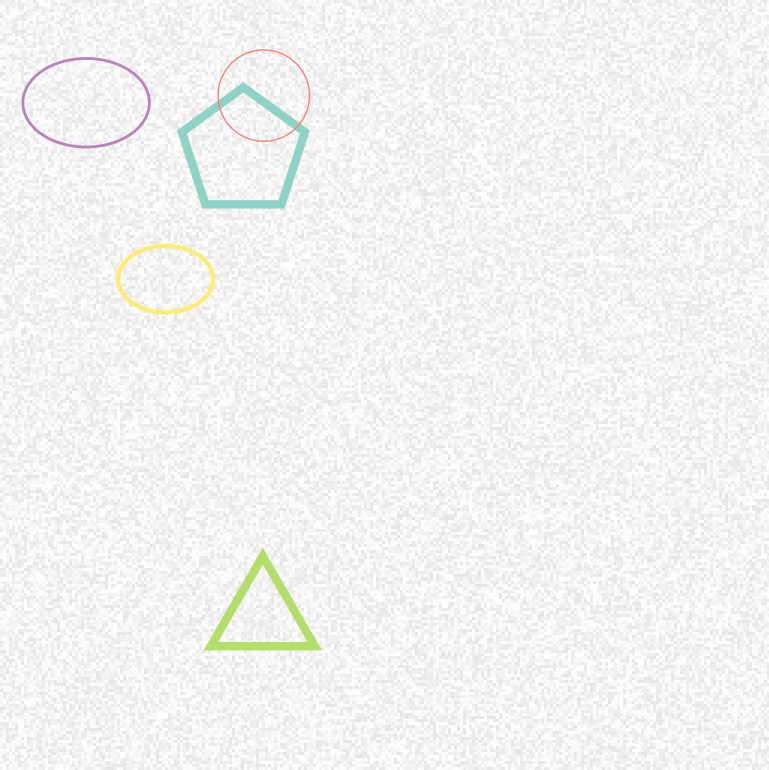[{"shape": "pentagon", "thickness": 3, "radius": 0.42, "center": [0.316, 0.803]}, {"shape": "circle", "thickness": 0.5, "radius": 0.3, "center": [0.343, 0.876]}, {"shape": "triangle", "thickness": 3, "radius": 0.39, "center": [0.341, 0.2]}, {"shape": "oval", "thickness": 1, "radius": 0.41, "center": [0.112, 0.867]}, {"shape": "oval", "thickness": 1.5, "radius": 0.31, "center": [0.215, 0.637]}]